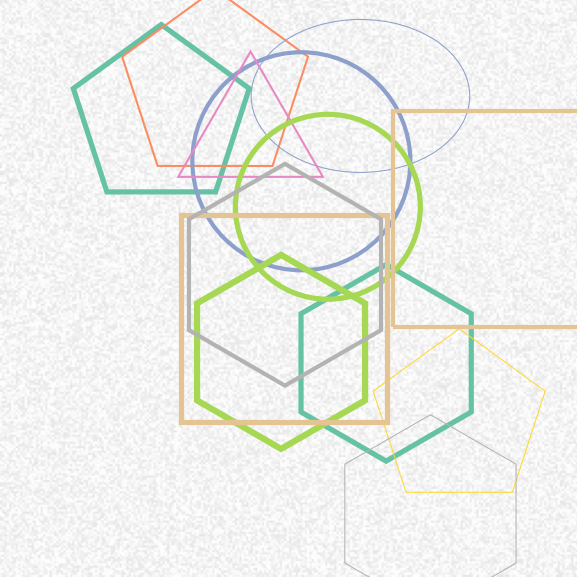[{"shape": "pentagon", "thickness": 2.5, "radius": 0.8, "center": [0.279, 0.796]}, {"shape": "hexagon", "thickness": 2.5, "radius": 0.85, "center": [0.669, 0.371]}, {"shape": "pentagon", "thickness": 1, "radius": 0.85, "center": [0.372, 0.849]}, {"shape": "circle", "thickness": 2, "radius": 0.94, "center": [0.522, 0.72]}, {"shape": "oval", "thickness": 0.5, "radius": 0.95, "center": [0.624, 0.833]}, {"shape": "triangle", "thickness": 1, "radius": 0.72, "center": [0.434, 0.765]}, {"shape": "circle", "thickness": 2.5, "radius": 0.8, "center": [0.568, 0.641]}, {"shape": "hexagon", "thickness": 3, "radius": 0.84, "center": [0.487, 0.39]}, {"shape": "pentagon", "thickness": 0.5, "radius": 0.78, "center": [0.795, 0.273]}, {"shape": "square", "thickness": 2, "radius": 0.93, "center": [0.868, 0.62]}, {"shape": "square", "thickness": 2.5, "radius": 0.89, "center": [0.492, 0.448]}, {"shape": "hexagon", "thickness": 0.5, "radius": 0.86, "center": [0.745, 0.11]}, {"shape": "hexagon", "thickness": 2, "radius": 0.96, "center": [0.493, 0.523]}]